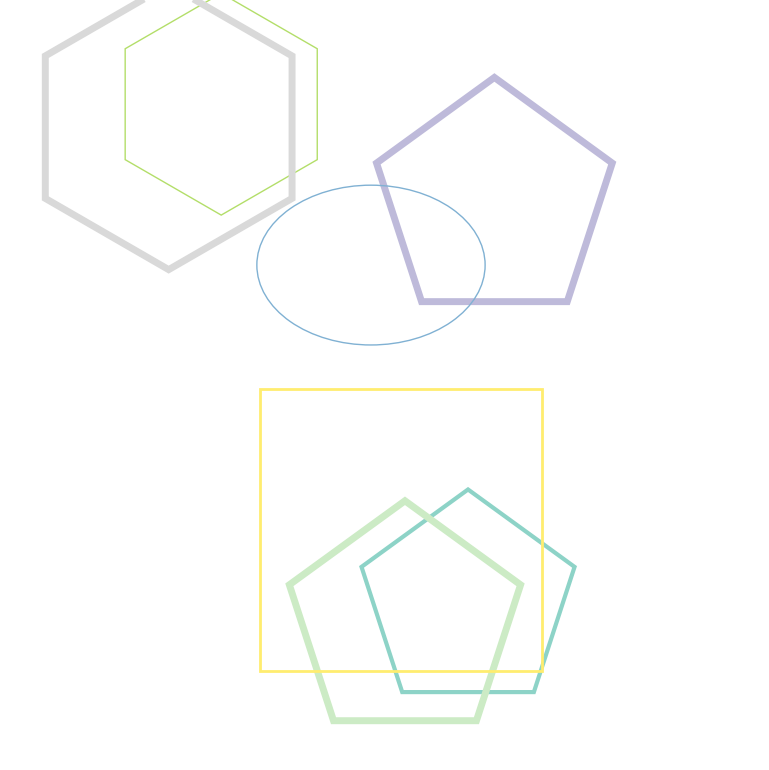[{"shape": "pentagon", "thickness": 1.5, "radius": 0.73, "center": [0.608, 0.219]}, {"shape": "pentagon", "thickness": 2.5, "radius": 0.8, "center": [0.642, 0.738]}, {"shape": "oval", "thickness": 0.5, "radius": 0.74, "center": [0.482, 0.656]}, {"shape": "hexagon", "thickness": 0.5, "radius": 0.72, "center": [0.287, 0.865]}, {"shape": "hexagon", "thickness": 2.5, "radius": 0.93, "center": [0.219, 0.835]}, {"shape": "pentagon", "thickness": 2.5, "radius": 0.79, "center": [0.526, 0.192]}, {"shape": "square", "thickness": 1, "radius": 0.92, "center": [0.521, 0.312]}]